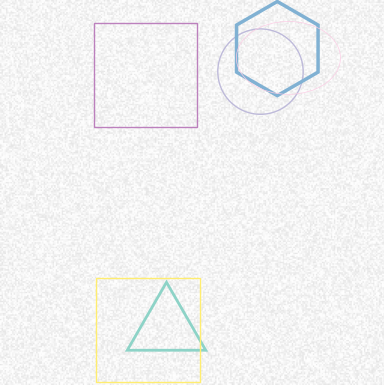[{"shape": "triangle", "thickness": 2, "radius": 0.59, "center": [0.432, 0.149]}, {"shape": "circle", "thickness": 1, "radius": 0.55, "center": [0.677, 0.814]}, {"shape": "hexagon", "thickness": 2.5, "radius": 0.61, "center": [0.72, 0.874]}, {"shape": "oval", "thickness": 0.5, "radius": 0.68, "center": [0.749, 0.85]}, {"shape": "square", "thickness": 1, "radius": 0.67, "center": [0.379, 0.805]}, {"shape": "square", "thickness": 1, "radius": 0.67, "center": [0.384, 0.143]}]